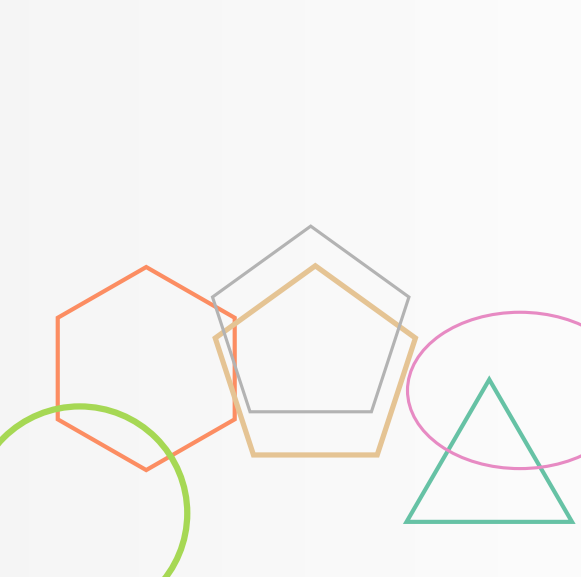[{"shape": "triangle", "thickness": 2, "radius": 0.82, "center": [0.842, 0.178]}, {"shape": "hexagon", "thickness": 2, "radius": 0.88, "center": [0.252, 0.361]}, {"shape": "oval", "thickness": 1.5, "radius": 0.97, "center": [0.894, 0.323]}, {"shape": "circle", "thickness": 3, "radius": 0.92, "center": [0.137, 0.11]}, {"shape": "pentagon", "thickness": 2.5, "radius": 0.91, "center": [0.543, 0.358]}, {"shape": "pentagon", "thickness": 1.5, "radius": 0.89, "center": [0.535, 0.43]}]